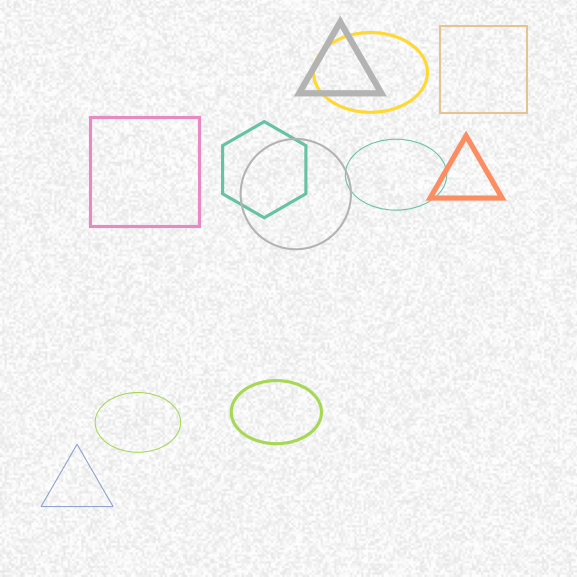[{"shape": "oval", "thickness": 0.5, "radius": 0.44, "center": [0.686, 0.697]}, {"shape": "hexagon", "thickness": 1.5, "radius": 0.42, "center": [0.458, 0.705]}, {"shape": "triangle", "thickness": 2.5, "radius": 0.36, "center": [0.807, 0.692]}, {"shape": "triangle", "thickness": 0.5, "radius": 0.36, "center": [0.133, 0.158]}, {"shape": "square", "thickness": 1.5, "radius": 0.47, "center": [0.25, 0.702]}, {"shape": "oval", "thickness": 0.5, "radius": 0.37, "center": [0.239, 0.268]}, {"shape": "oval", "thickness": 1.5, "radius": 0.39, "center": [0.479, 0.285]}, {"shape": "oval", "thickness": 1.5, "radius": 0.49, "center": [0.642, 0.874]}, {"shape": "square", "thickness": 1, "radius": 0.38, "center": [0.838, 0.879]}, {"shape": "circle", "thickness": 1, "radius": 0.48, "center": [0.512, 0.663]}, {"shape": "triangle", "thickness": 3, "radius": 0.41, "center": [0.589, 0.879]}]